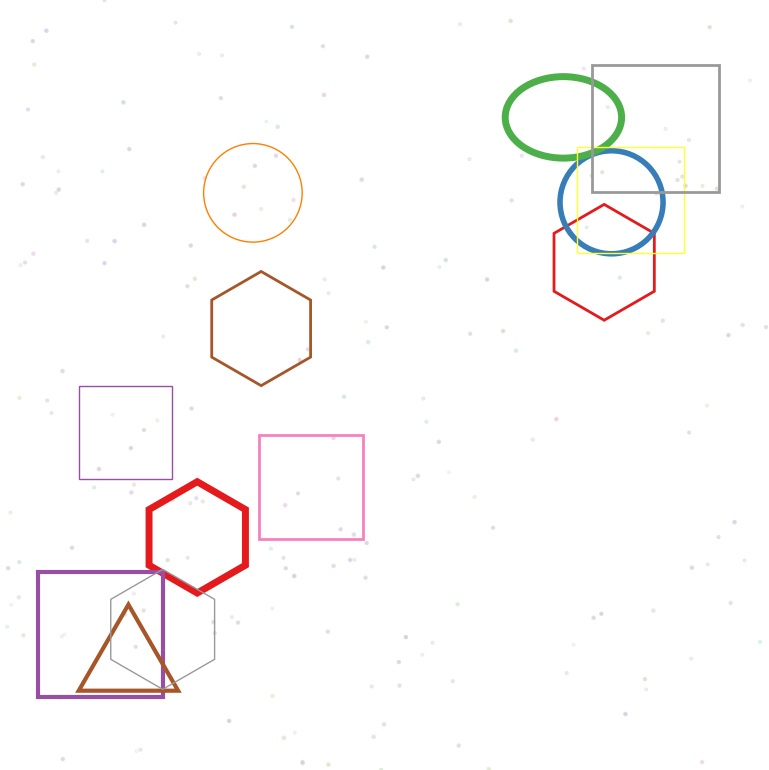[{"shape": "hexagon", "thickness": 2.5, "radius": 0.36, "center": [0.256, 0.302]}, {"shape": "hexagon", "thickness": 1, "radius": 0.38, "center": [0.785, 0.659]}, {"shape": "circle", "thickness": 2, "radius": 0.33, "center": [0.794, 0.737]}, {"shape": "oval", "thickness": 2.5, "radius": 0.38, "center": [0.732, 0.848]}, {"shape": "square", "thickness": 0.5, "radius": 0.3, "center": [0.163, 0.439]}, {"shape": "square", "thickness": 1.5, "radius": 0.4, "center": [0.13, 0.176]}, {"shape": "circle", "thickness": 0.5, "radius": 0.32, "center": [0.328, 0.75]}, {"shape": "square", "thickness": 0.5, "radius": 0.35, "center": [0.819, 0.74]}, {"shape": "triangle", "thickness": 1.5, "radius": 0.37, "center": [0.167, 0.14]}, {"shape": "hexagon", "thickness": 1, "radius": 0.37, "center": [0.339, 0.573]}, {"shape": "square", "thickness": 1, "radius": 0.34, "center": [0.404, 0.368]}, {"shape": "hexagon", "thickness": 0.5, "radius": 0.39, "center": [0.211, 0.183]}, {"shape": "square", "thickness": 1, "radius": 0.41, "center": [0.851, 0.834]}]